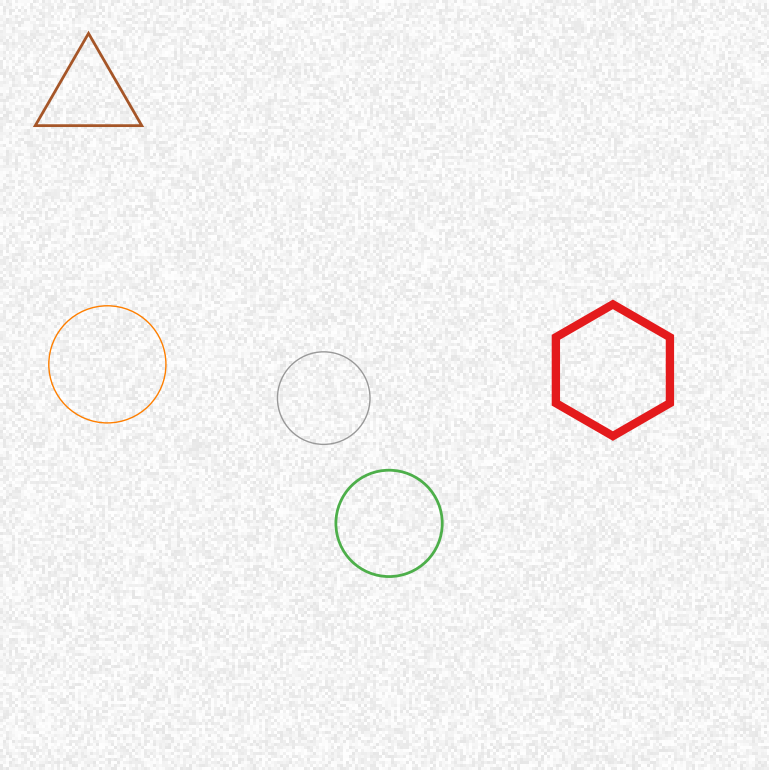[{"shape": "hexagon", "thickness": 3, "radius": 0.43, "center": [0.796, 0.519]}, {"shape": "circle", "thickness": 1, "radius": 0.35, "center": [0.505, 0.32]}, {"shape": "circle", "thickness": 0.5, "radius": 0.38, "center": [0.139, 0.527]}, {"shape": "triangle", "thickness": 1, "radius": 0.4, "center": [0.115, 0.877]}, {"shape": "circle", "thickness": 0.5, "radius": 0.3, "center": [0.42, 0.483]}]